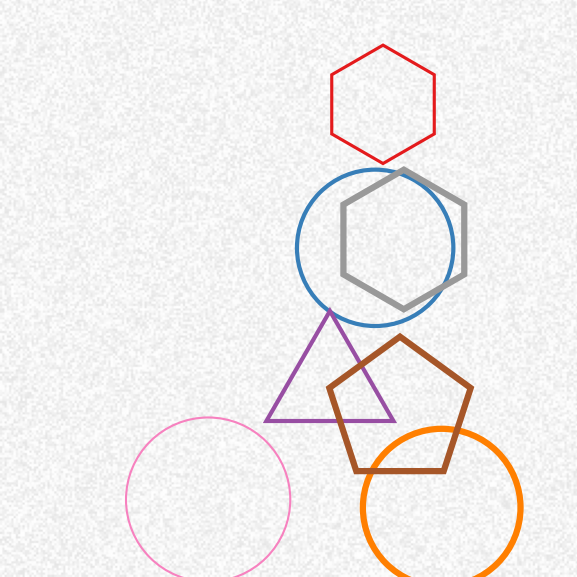[{"shape": "hexagon", "thickness": 1.5, "radius": 0.51, "center": [0.663, 0.818]}, {"shape": "circle", "thickness": 2, "radius": 0.68, "center": [0.65, 0.57]}, {"shape": "triangle", "thickness": 2, "radius": 0.63, "center": [0.571, 0.334]}, {"shape": "circle", "thickness": 3, "radius": 0.68, "center": [0.765, 0.12]}, {"shape": "pentagon", "thickness": 3, "radius": 0.64, "center": [0.693, 0.287]}, {"shape": "circle", "thickness": 1, "radius": 0.71, "center": [0.36, 0.134]}, {"shape": "hexagon", "thickness": 3, "radius": 0.6, "center": [0.699, 0.584]}]